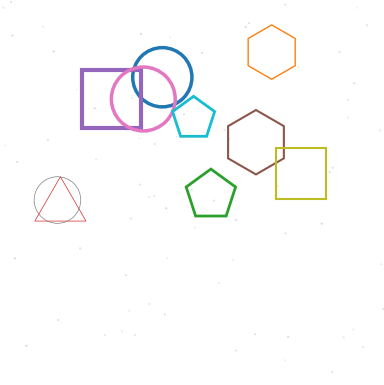[{"shape": "circle", "thickness": 2.5, "radius": 0.38, "center": [0.422, 0.799]}, {"shape": "hexagon", "thickness": 1, "radius": 0.35, "center": [0.706, 0.865]}, {"shape": "pentagon", "thickness": 2, "radius": 0.34, "center": [0.548, 0.493]}, {"shape": "triangle", "thickness": 0.5, "radius": 0.38, "center": [0.157, 0.464]}, {"shape": "square", "thickness": 3, "radius": 0.38, "center": [0.289, 0.743]}, {"shape": "hexagon", "thickness": 1.5, "radius": 0.42, "center": [0.665, 0.631]}, {"shape": "circle", "thickness": 2.5, "radius": 0.41, "center": [0.372, 0.743]}, {"shape": "circle", "thickness": 0.5, "radius": 0.3, "center": [0.149, 0.48]}, {"shape": "square", "thickness": 1.5, "radius": 0.33, "center": [0.782, 0.55]}, {"shape": "pentagon", "thickness": 2, "radius": 0.29, "center": [0.503, 0.692]}]